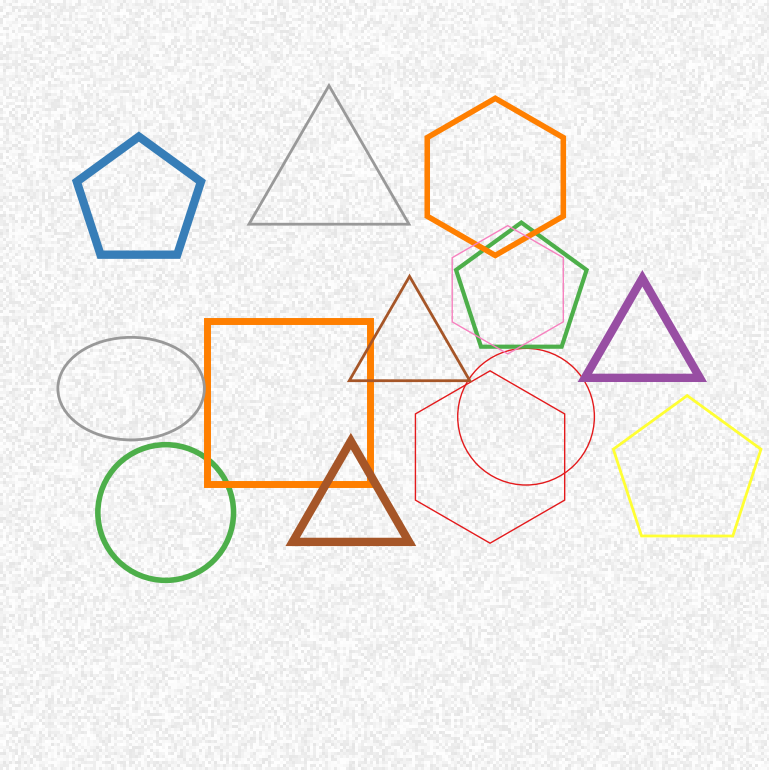[{"shape": "circle", "thickness": 0.5, "radius": 0.44, "center": [0.683, 0.459]}, {"shape": "hexagon", "thickness": 0.5, "radius": 0.56, "center": [0.636, 0.406]}, {"shape": "pentagon", "thickness": 3, "radius": 0.42, "center": [0.18, 0.738]}, {"shape": "circle", "thickness": 2, "radius": 0.44, "center": [0.215, 0.334]}, {"shape": "pentagon", "thickness": 1.5, "radius": 0.45, "center": [0.677, 0.622]}, {"shape": "triangle", "thickness": 3, "radius": 0.43, "center": [0.834, 0.552]}, {"shape": "hexagon", "thickness": 2, "radius": 0.51, "center": [0.643, 0.77]}, {"shape": "square", "thickness": 2.5, "radius": 0.53, "center": [0.375, 0.477]}, {"shape": "pentagon", "thickness": 1, "radius": 0.5, "center": [0.892, 0.385]}, {"shape": "triangle", "thickness": 1, "radius": 0.45, "center": [0.532, 0.551]}, {"shape": "triangle", "thickness": 3, "radius": 0.44, "center": [0.456, 0.34]}, {"shape": "hexagon", "thickness": 0.5, "radius": 0.42, "center": [0.659, 0.624]}, {"shape": "triangle", "thickness": 1, "radius": 0.6, "center": [0.427, 0.769]}, {"shape": "oval", "thickness": 1, "radius": 0.48, "center": [0.17, 0.495]}]